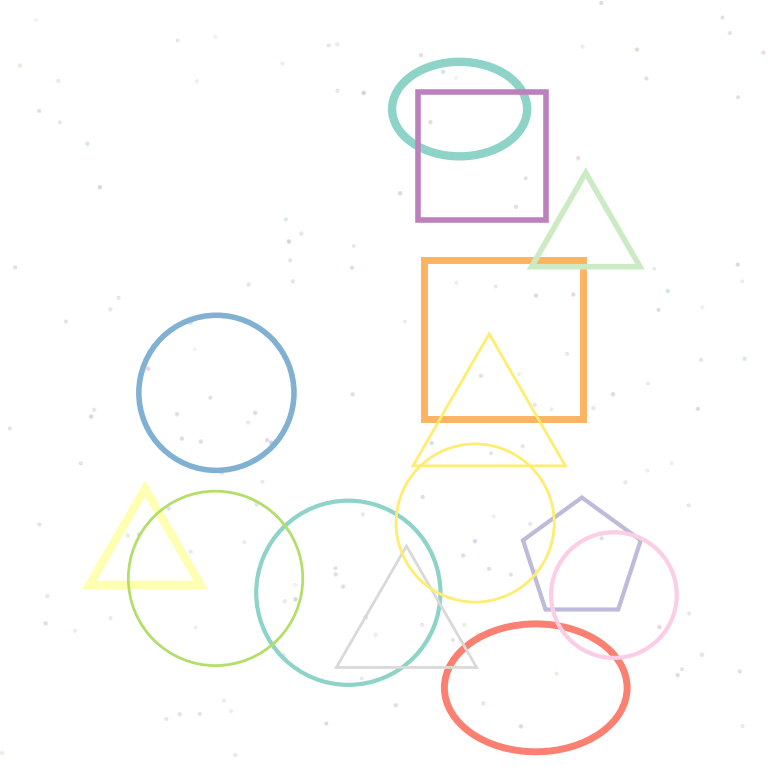[{"shape": "circle", "thickness": 1.5, "radius": 0.6, "center": [0.452, 0.23]}, {"shape": "oval", "thickness": 3, "radius": 0.44, "center": [0.597, 0.858]}, {"shape": "triangle", "thickness": 3, "radius": 0.42, "center": [0.188, 0.282]}, {"shape": "pentagon", "thickness": 1.5, "radius": 0.4, "center": [0.756, 0.273]}, {"shape": "oval", "thickness": 2.5, "radius": 0.59, "center": [0.696, 0.107]}, {"shape": "circle", "thickness": 2, "radius": 0.5, "center": [0.281, 0.49]}, {"shape": "square", "thickness": 2.5, "radius": 0.52, "center": [0.654, 0.559]}, {"shape": "circle", "thickness": 1, "radius": 0.57, "center": [0.28, 0.249]}, {"shape": "circle", "thickness": 1.5, "radius": 0.41, "center": [0.797, 0.227]}, {"shape": "triangle", "thickness": 1, "radius": 0.53, "center": [0.528, 0.186]}, {"shape": "square", "thickness": 2, "radius": 0.42, "center": [0.626, 0.797]}, {"shape": "triangle", "thickness": 2, "radius": 0.41, "center": [0.761, 0.694]}, {"shape": "circle", "thickness": 1, "radius": 0.51, "center": [0.617, 0.321]}, {"shape": "triangle", "thickness": 1, "radius": 0.57, "center": [0.635, 0.452]}]